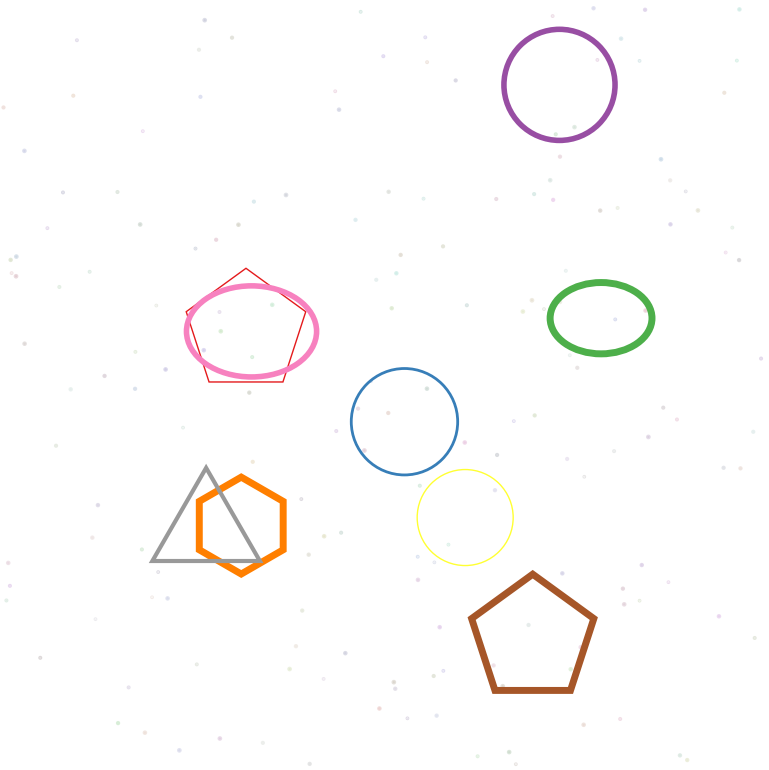[{"shape": "pentagon", "thickness": 0.5, "radius": 0.41, "center": [0.319, 0.57]}, {"shape": "circle", "thickness": 1, "radius": 0.35, "center": [0.525, 0.452]}, {"shape": "oval", "thickness": 2.5, "radius": 0.33, "center": [0.781, 0.587]}, {"shape": "circle", "thickness": 2, "radius": 0.36, "center": [0.727, 0.89]}, {"shape": "hexagon", "thickness": 2.5, "radius": 0.31, "center": [0.313, 0.317]}, {"shape": "circle", "thickness": 0.5, "radius": 0.31, "center": [0.604, 0.328]}, {"shape": "pentagon", "thickness": 2.5, "radius": 0.42, "center": [0.692, 0.171]}, {"shape": "oval", "thickness": 2, "radius": 0.42, "center": [0.327, 0.57]}, {"shape": "triangle", "thickness": 1.5, "radius": 0.4, "center": [0.268, 0.312]}]